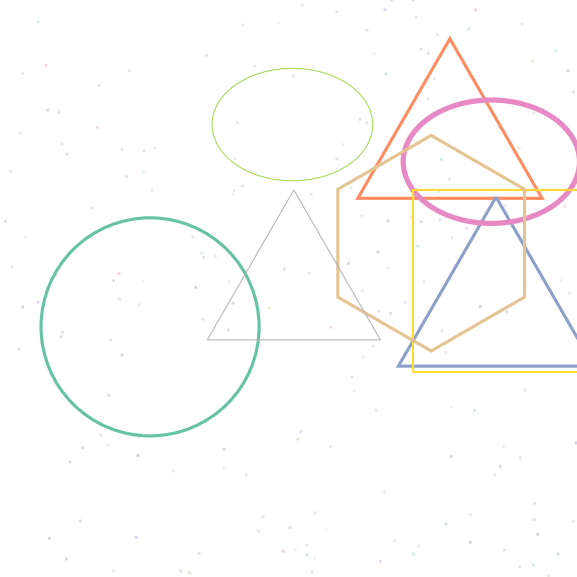[{"shape": "circle", "thickness": 1.5, "radius": 0.94, "center": [0.26, 0.433]}, {"shape": "triangle", "thickness": 1.5, "radius": 0.92, "center": [0.779, 0.748]}, {"shape": "triangle", "thickness": 1.5, "radius": 0.98, "center": [0.859, 0.463]}, {"shape": "oval", "thickness": 2.5, "radius": 0.76, "center": [0.851, 0.719]}, {"shape": "oval", "thickness": 0.5, "radius": 0.7, "center": [0.506, 0.783]}, {"shape": "square", "thickness": 1, "radius": 0.79, "center": [0.873, 0.512]}, {"shape": "hexagon", "thickness": 1.5, "radius": 0.93, "center": [0.747, 0.578]}, {"shape": "triangle", "thickness": 0.5, "radius": 0.87, "center": [0.509, 0.497]}]